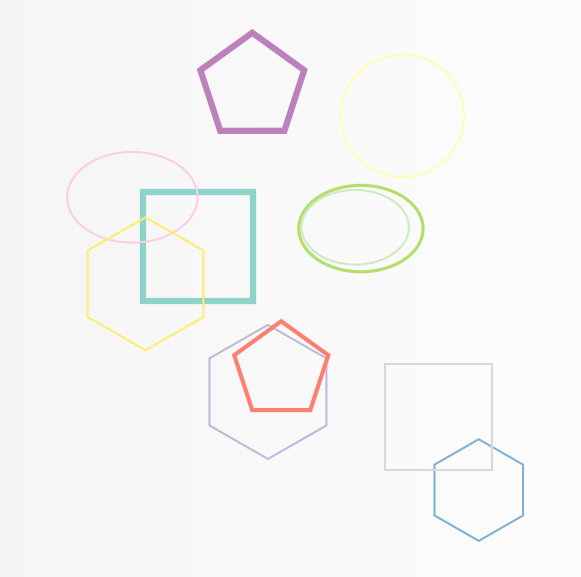[{"shape": "square", "thickness": 3, "radius": 0.47, "center": [0.341, 0.573]}, {"shape": "circle", "thickness": 1, "radius": 0.53, "center": [0.693, 0.799]}, {"shape": "hexagon", "thickness": 1, "radius": 0.58, "center": [0.461, 0.32]}, {"shape": "pentagon", "thickness": 2, "radius": 0.43, "center": [0.484, 0.358]}, {"shape": "hexagon", "thickness": 1, "radius": 0.44, "center": [0.824, 0.151]}, {"shape": "oval", "thickness": 1.5, "radius": 0.53, "center": [0.621, 0.603]}, {"shape": "oval", "thickness": 1, "radius": 0.56, "center": [0.228, 0.658]}, {"shape": "square", "thickness": 1, "radius": 0.46, "center": [0.755, 0.277]}, {"shape": "pentagon", "thickness": 3, "radius": 0.47, "center": [0.434, 0.849]}, {"shape": "oval", "thickness": 1, "radius": 0.46, "center": [0.611, 0.606]}, {"shape": "hexagon", "thickness": 1, "radius": 0.57, "center": [0.25, 0.508]}]